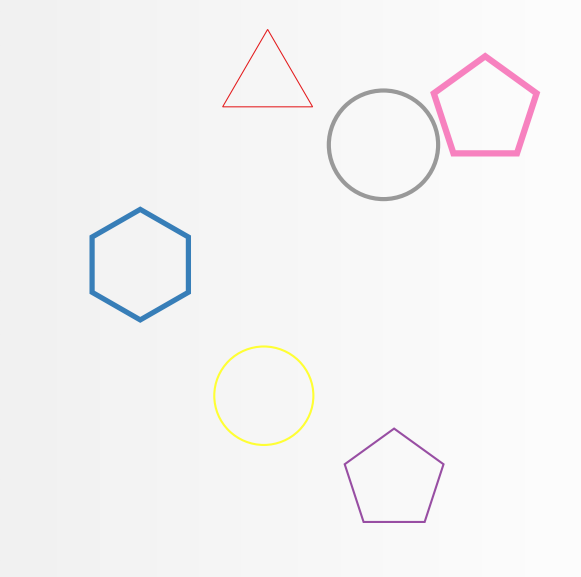[{"shape": "triangle", "thickness": 0.5, "radius": 0.45, "center": [0.46, 0.859]}, {"shape": "hexagon", "thickness": 2.5, "radius": 0.48, "center": [0.241, 0.541]}, {"shape": "pentagon", "thickness": 1, "radius": 0.45, "center": [0.678, 0.168]}, {"shape": "circle", "thickness": 1, "radius": 0.43, "center": [0.454, 0.314]}, {"shape": "pentagon", "thickness": 3, "radius": 0.46, "center": [0.835, 0.809]}, {"shape": "circle", "thickness": 2, "radius": 0.47, "center": [0.66, 0.748]}]